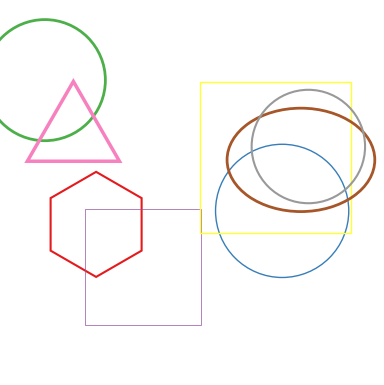[{"shape": "hexagon", "thickness": 1.5, "radius": 0.68, "center": [0.25, 0.417]}, {"shape": "circle", "thickness": 1, "radius": 0.86, "center": [0.733, 0.452]}, {"shape": "circle", "thickness": 2, "radius": 0.79, "center": [0.116, 0.792]}, {"shape": "square", "thickness": 0.5, "radius": 0.75, "center": [0.371, 0.306]}, {"shape": "square", "thickness": 1, "radius": 0.98, "center": [0.716, 0.591]}, {"shape": "oval", "thickness": 2, "radius": 0.96, "center": [0.782, 0.585]}, {"shape": "triangle", "thickness": 2.5, "radius": 0.69, "center": [0.191, 0.65]}, {"shape": "circle", "thickness": 1.5, "radius": 0.74, "center": [0.801, 0.619]}]